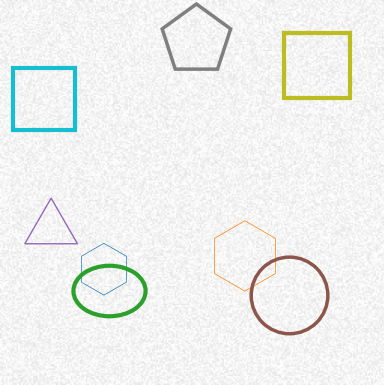[{"shape": "hexagon", "thickness": 0.5, "radius": 0.34, "center": [0.27, 0.301]}, {"shape": "hexagon", "thickness": 0.5, "radius": 0.46, "center": [0.636, 0.335]}, {"shape": "oval", "thickness": 3, "radius": 0.47, "center": [0.284, 0.244]}, {"shape": "triangle", "thickness": 1, "radius": 0.4, "center": [0.133, 0.406]}, {"shape": "circle", "thickness": 2.5, "radius": 0.5, "center": [0.752, 0.233]}, {"shape": "pentagon", "thickness": 2.5, "radius": 0.47, "center": [0.51, 0.896]}, {"shape": "square", "thickness": 3, "radius": 0.42, "center": [0.823, 0.83]}, {"shape": "square", "thickness": 3, "radius": 0.4, "center": [0.115, 0.743]}]